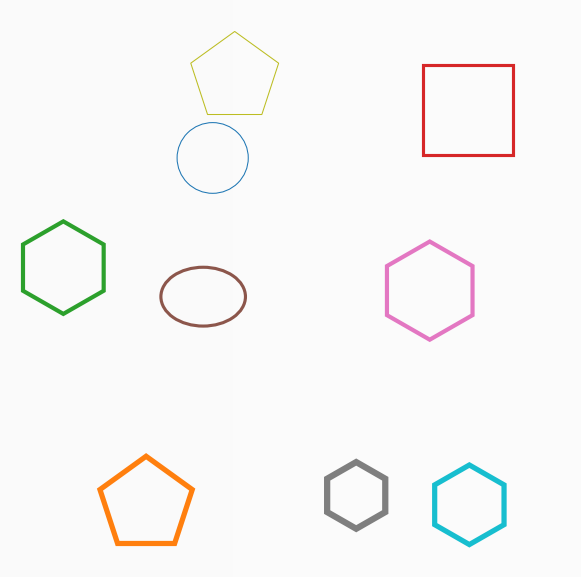[{"shape": "circle", "thickness": 0.5, "radius": 0.31, "center": [0.366, 0.726]}, {"shape": "pentagon", "thickness": 2.5, "radius": 0.42, "center": [0.251, 0.126]}, {"shape": "hexagon", "thickness": 2, "radius": 0.4, "center": [0.109, 0.536]}, {"shape": "square", "thickness": 1.5, "radius": 0.39, "center": [0.805, 0.809]}, {"shape": "oval", "thickness": 1.5, "radius": 0.36, "center": [0.35, 0.485]}, {"shape": "hexagon", "thickness": 2, "radius": 0.42, "center": [0.739, 0.496]}, {"shape": "hexagon", "thickness": 3, "radius": 0.29, "center": [0.613, 0.141]}, {"shape": "pentagon", "thickness": 0.5, "radius": 0.4, "center": [0.404, 0.865]}, {"shape": "hexagon", "thickness": 2.5, "radius": 0.34, "center": [0.808, 0.125]}]